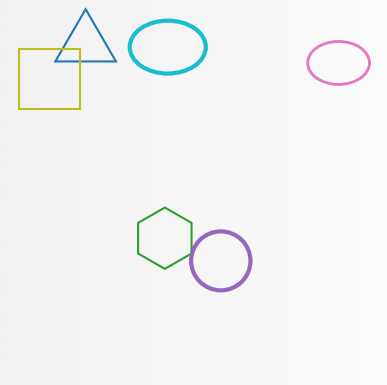[{"shape": "triangle", "thickness": 1.5, "radius": 0.45, "center": [0.221, 0.886]}, {"shape": "hexagon", "thickness": 1.5, "radius": 0.4, "center": [0.425, 0.381]}, {"shape": "circle", "thickness": 3, "radius": 0.38, "center": [0.57, 0.322]}, {"shape": "oval", "thickness": 2, "radius": 0.4, "center": [0.874, 0.836]}, {"shape": "square", "thickness": 1.5, "radius": 0.39, "center": [0.128, 0.794]}, {"shape": "oval", "thickness": 3, "radius": 0.49, "center": [0.433, 0.878]}]